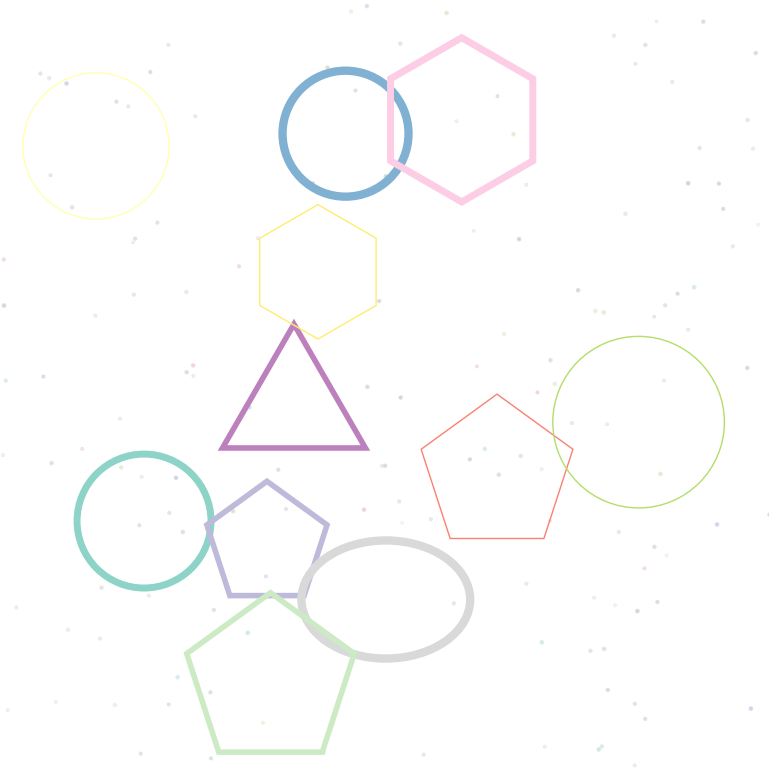[{"shape": "circle", "thickness": 2.5, "radius": 0.43, "center": [0.187, 0.323]}, {"shape": "circle", "thickness": 0.5, "radius": 0.47, "center": [0.125, 0.81]}, {"shape": "pentagon", "thickness": 2, "radius": 0.41, "center": [0.347, 0.293]}, {"shape": "pentagon", "thickness": 0.5, "radius": 0.52, "center": [0.645, 0.385]}, {"shape": "circle", "thickness": 3, "radius": 0.41, "center": [0.449, 0.826]}, {"shape": "circle", "thickness": 0.5, "radius": 0.56, "center": [0.829, 0.452]}, {"shape": "hexagon", "thickness": 2.5, "radius": 0.53, "center": [0.6, 0.844]}, {"shape": "oval", "thickness": 3, "radius": 0.55, "center": [0.501, 0.221]}, {"shape": "triangle", "thickness": 2, "radius": 0.54, "center": [0.382, 0.472]}, {"shape": "pentagon", "thickness": 2, "radius": 0.57, "center": [0.351, 0.116]}, {"shape": "hexagon", "thickness": 0.5, "radius": 0.44, "center": [0.413, 0.647]}]